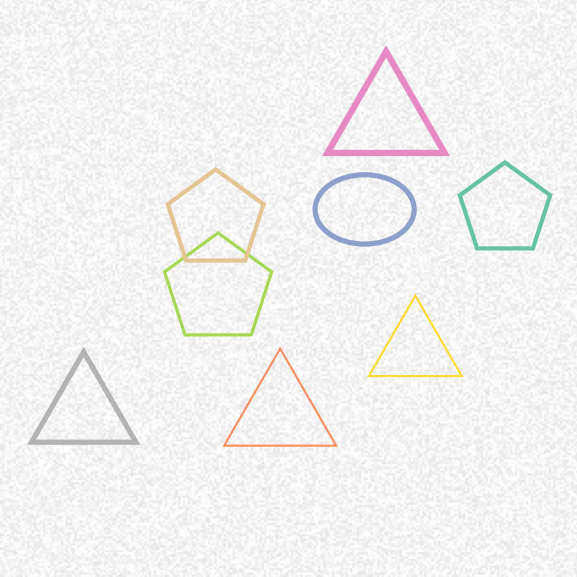[{"shape": "pentagon", "thickness": 2, "radius": 0.41, "center": [0.874, 0.636]}, {"shape": "triangle", "thickness": 1, "radius": 0.56, "center": [0.485, 0.283]}, {"shape": "oval", "thickness": 2.5, "radius": 0.43, "center": [0.631, 0.636]}, {"shape": "triangle", "thickness": 3, "radius": 0.59, "center": [0.669, 0.793]}, {"shape": "pentagon", "thickness": 1.5, "radius": 0.49, "center": [0.378, 0.498]}, {"shape": "triangle", "thickness": 1, "radius": 0.46, "center": [0.719, 0.394]}, {"shape": "pentagon", "thickness": 2, "radius": 0.44, "center": [0.373, 0.619]}, {"shape": "triangle", "thickness": 2.5, "radius": 0.52, "center": [0.145, 0.286]}]